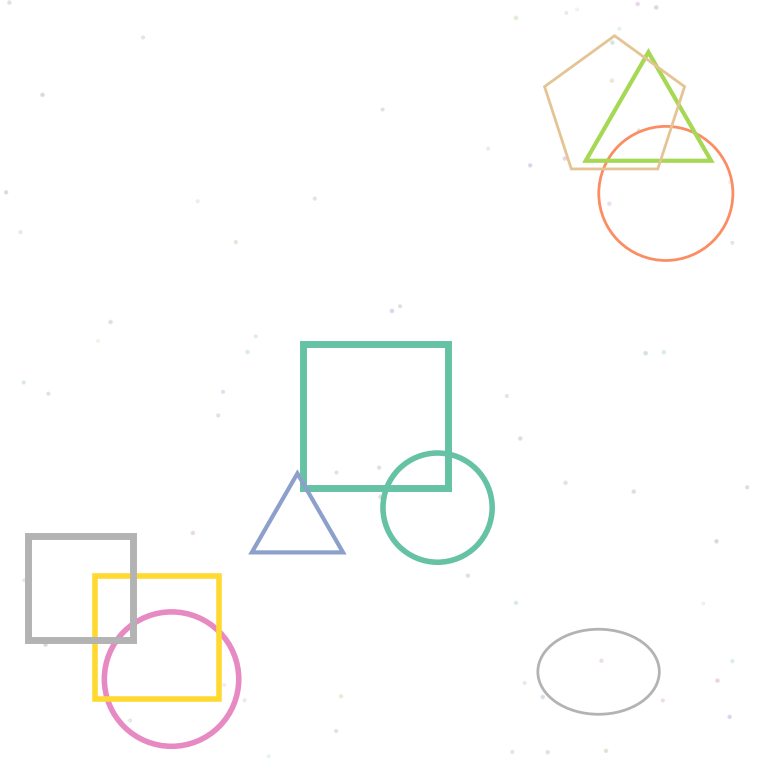[{"shape": "square", "thickness": 2.5, "radius": 0.47, "center": [0.488, 0.459]}, {"shape": "circle", "thickness": 2, "radius": 0.35, "center": [0.568, 0.341]}, {"shape": "circle", "thickness": 1, "radius": 0.44, "center": [0.865, 0.749]}, {"shape": "triangle", "thickness": 1.5, "radius": 0.34, "center": [0.386, 0.317]}, {"shape": "circle", "thickness": 2, "radius": 0.44, "center": [0.223, 0.118]}, {"shape": "triangle", "thickness": 1.5, "radius": 0.47, "center": [0.842, 0.838]}, {"shape": "square", "thickness": 2, "radius": 0.4, "center": [0.204, 0.172]}, {"shape": "pentagon", "thickness": 1, "radius": 0.48, "center": [0.798, 0.858]}, {"shape": "oval", "thickness": 1, "radius": 0.39, "center": [0.777, 0.128]}, {"shape": "square", "thickness": 2.5, "radius": 0.34, "center": [0.104, 0.236]}]